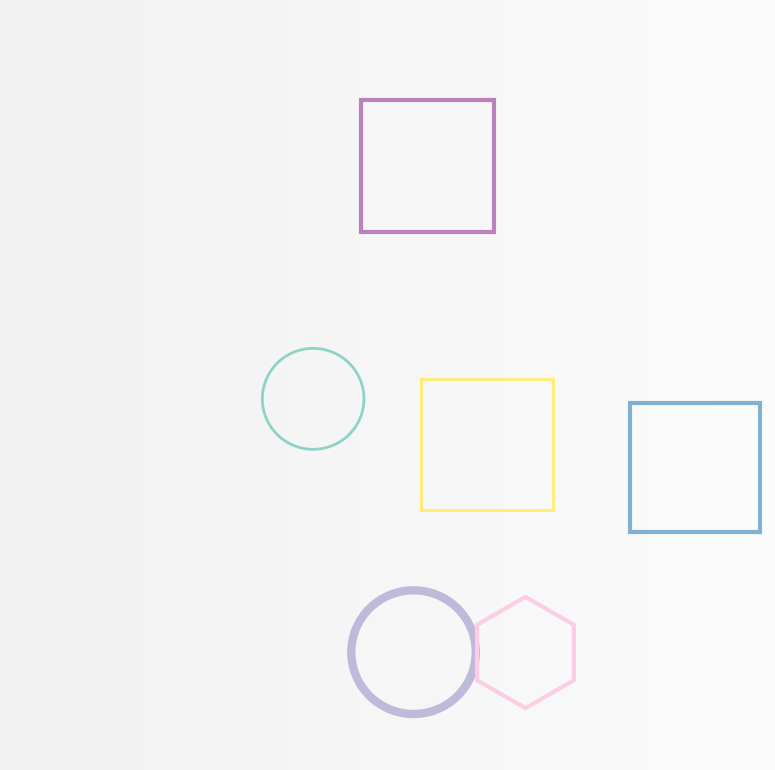[{"shape": "circle", "thickness": 1, "radius": 0.33, "center": [0.404, 0.482]}, {"shape": "circle", "thickness": 3, "radius": 0.4, "center": [0.534, 0.153]}, {"shape": "square", "thickness": 1.5, "radius": 0.42, "center": [0.897, 0.393]}, {"shape": "hexagon", "thickness": 1.5, "radius": 0.36, "center": [0.678, 0.153]}, {"shape": "square", "thickness": 1.5, "radius": 0.43, "center": [0.552, 0.784]}, {"shape": "square", "thickness": 1, "radius": 0.43, "center": [0.629, 0.423]}]